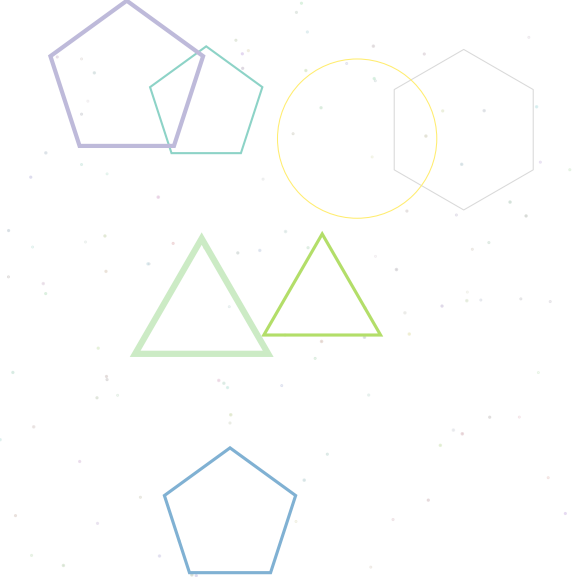[{"shape": "pentagon", "thickness": 1, "radius": 0.51, "center": [0.357, 0.817]}, {"shape": "pentagon", "thickness": 2, "radius": 0.69, "center": [0.22, 0.859]}, {"shape": "pentagon", "thickness": 1.5, "radius": 0.6, "center": [0.398, 0.104]}, {"shape": "triangle", "thickness": 1.5, "radius": 0.58, "center": [0.558, 0.477]}, {"shape": "hexagon", "thickness": 0.5, "radius": 0.69, "center": [0.803, 0.775]}, {"shape": "triangle", "thickness": 3, "radius": 0.67, "center": [0.349, 0.453]}, {"shape": "circle", "thickness": 0.5, "radius": 0.69, "center": [0.618, 0.759]}]